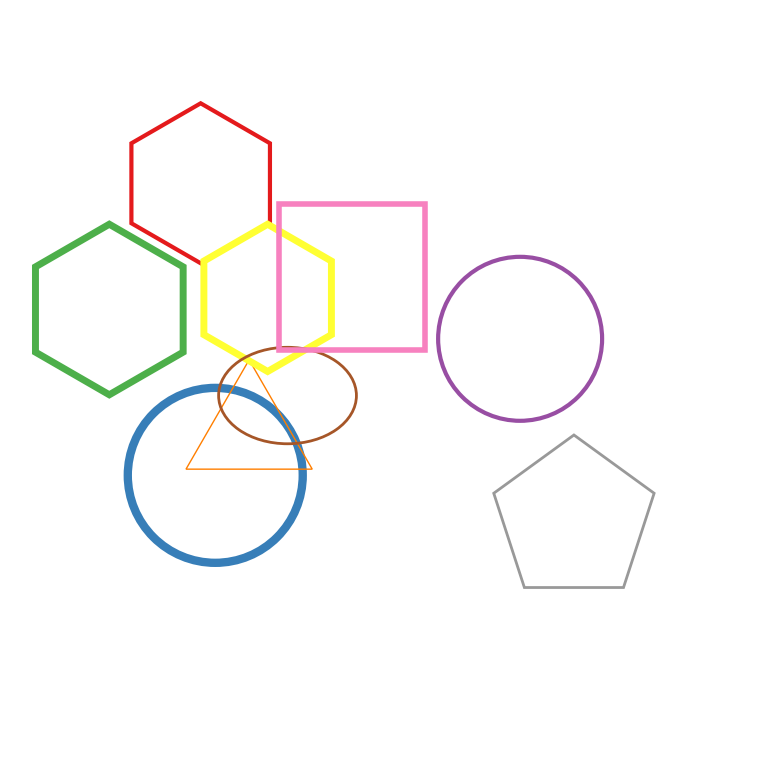[{"shape": "hexagon", "thickness": 1.5, "radius": 0.52, "center": [0.261, 0.762]}, {"shape": "circle", "thickness": 3, "radius": 0.57, "center": [0.28, 0.383]}, {"shape": "hexagon", "thickness": 2.5, "radius": 0.55, "center": [0.142, 0.598]}, {"shape": "circle", "thickness": 1.5, "radius": 0.53, "center": [0.675, 0.56]}, {"shape": "triangle", "thickness": 0.5, "radius": 0.47, "center": [0.324, 0.438]}, {"shape": "hexagon", "thickness": 2.5, "radius": 0.48, "center": [0.348, 0.613]}, {"shape": "oval", "thickness": 1, "radius": 0.45, "center": [0.373, 0.486]}, {"shape": "square", "thickness": 2, "radius": 0.47, "center": [0.457, 0.64]}, {"shape": "pentagon", "thickness": 1, "radius": 0.55, "center": [0.745, 0.326]}]